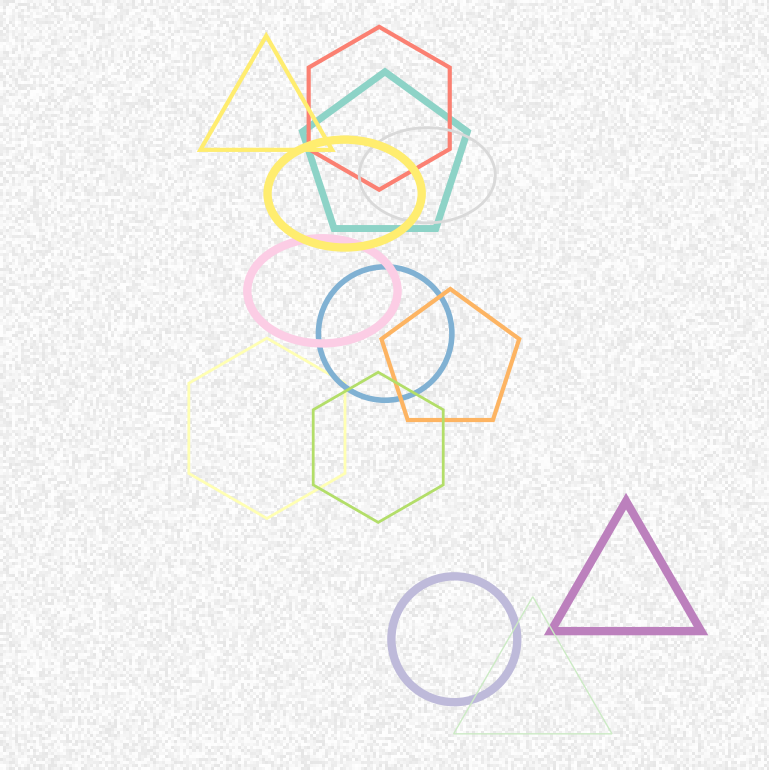[{"shape": "pentagon", "thickness": 2.5, "radius": 0.56, "center": [0.5, 0.794]}, {"shape": "hexagon", "thickness": 1, "radius": 0.59, "center": [0.347, 0.444]}, {"shape": "circle", "thickness": 3, "radius": 0.41, "center": [0.59, 0.17]}, {"shape": "hexagon", "thickness": 1.5, "radius": 0.53, "center": [0.492, 0.859]}, {"shape": "circle", "thickness": 2, "radius": 0.43, "center": [0.5, 0.567]}, {"shape": "pentagon", "thickness": 1.5, "radius": 0.47, "center": [0.585, 0.531]}, {"shape": "hexagon", "thickness": 1, "radius": 0.49, "center": [0.491, 0.419]}, {"shape": "oval", "thickness": 3, "radius": 0.49, "center": [0.419, 0.622]}, {"shape": "oval", "thickness": 1, "radius": 0.44, "center": [0.555, 0.772]}, {"shape": "triangle", "thickness": 3, "radius": 0.56, "center": [0.813, 0.237]}, {"shape": "triangle", "thickness": 0.5, "radius": 0.59, "center": [0.692, 0.106]}, {"shape": "oval", "thickness": 3, "radius": 0.5, "center": [0.448, 0.749]}, {"shape": "triangle", "thickness": 1.5, "radius": 0.49, "center": [0.346, 0.855]}]